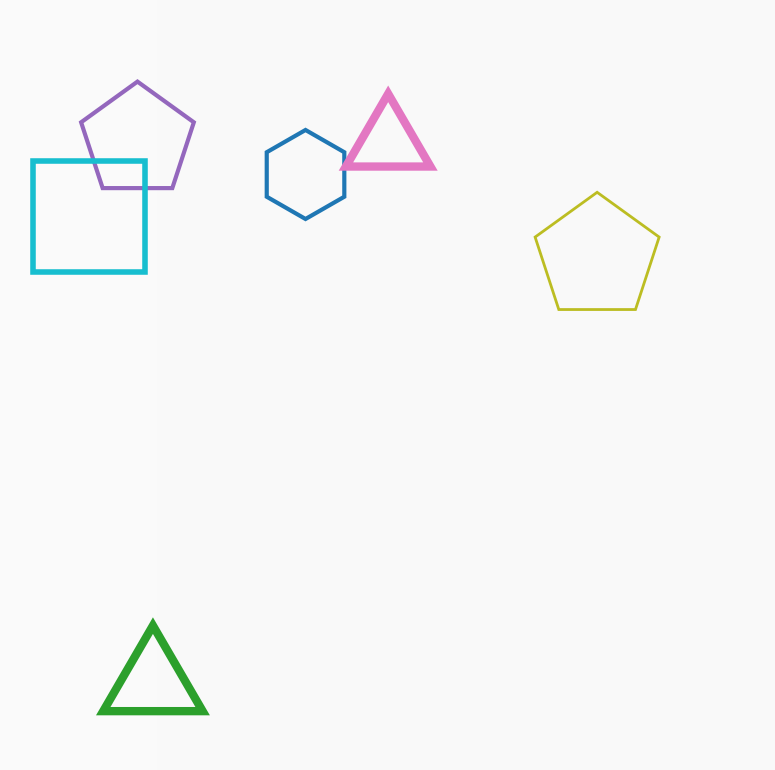[{"shape": "hexagon", "thickness": 1.5, "radius": 0.29, "center": [0.394, 0.773]}, {"shape": "triangle", "thickness": 3, "radius": 0.37, "center": [0.197, 0.113]}, {"shape": "pentagon", "thickness": 1.5, "radius": 0.38, "center": [0.177, 0.818]}, {"shape": "triangle", "thickness": 3, "radius": 0.31, "center": [0.501, 0.815]}, {"shape": "pentagon", "thickness": 1, "radius": 0.42, "center": [0.771, 0.666]}, {"shape": "square", "thickness": 2, "radius": 0.36, "center": [0.115, 0.719]}]